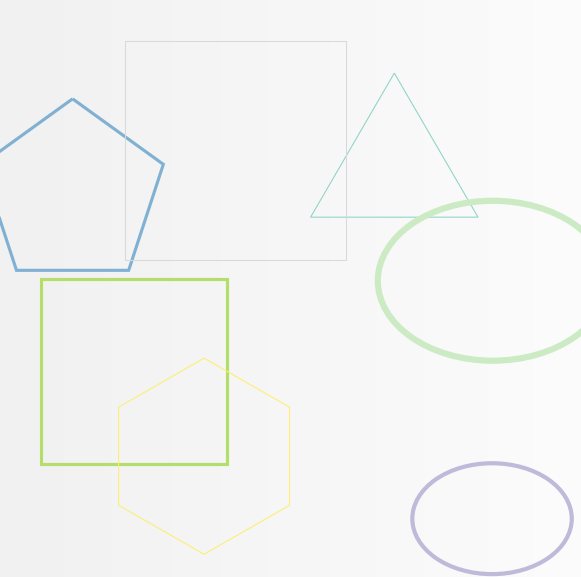[{"shape": "triangle", "thickness": 0.5, "radius": 0.83, "center": [0.678, 0.706]}, {"shape": "oval", "thickness": 2, "radius": 0.69, "center": [0.847, 0.101]}, {"shape": "pentagon", "thickness": 1.5, "radius": 0.82, "center": [0.125, 0.664]}, {"shape": "square", "thickness": 1.5, "radius": 0.8, "center": [0.23, 0.356]}, {"shape": "square", "thickness": 0.5, "radius": 0.95, "center": [0.405, 0.738]}, {"shape": "oval", "thickness": 3, "radius": 0.99, "center": [0.848, 0.513]}, {"shape": "hexagon", "thickness": 0.5, "radius": 0.85, "center": [0.351, 0.209]}]